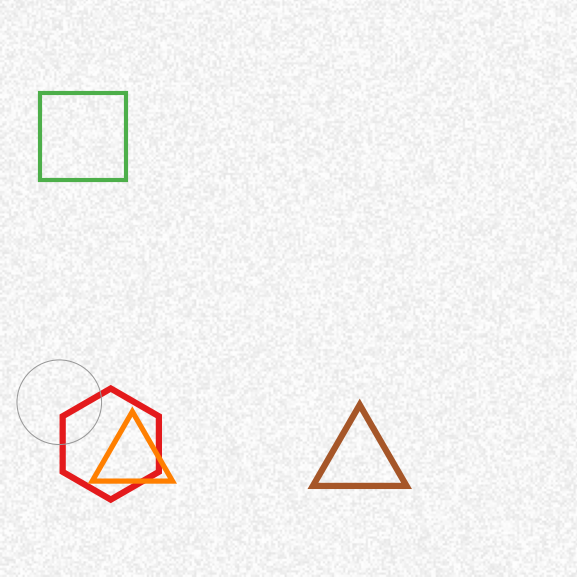[{"shape": "hexagon", "thickness": 3, "radius": 0.48, "center": [0.192, 0.23]}, {"shape": "square", "thickness": 2, "radius": 0.37, "center": [0.144, 0.762]}, {"shape": "triangle", "thickness": 2.5, "radius": 0.4, "center": [0.229, 0.206]}, {"shape": "triangle", "thickness": 3, "radius": 0.47, "center": [0.623, 0.205]}, {"shape": "circle", "thickness": 0.5, "radius": 0.37, "center": [0.103, 0.303]}]